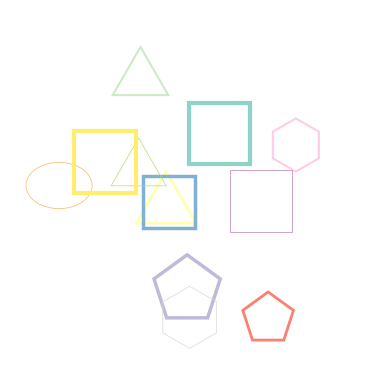[{"shape": "square", "thickness": 3, "radius": 0.4, "center": [0.569, 0.653]}, {"shape": "triangle", "thickness": 2, "radius": 0.45, "center": [0.432, 0.465]}, {"shape": "pentagon", "thickness": 2.5, "radius": 0.45, "center": [0.486, 0.248]}, {"shape": "pentagon", "thickness": 2, "radius": 0.35, "center": [0.696, 0.173]}, {"shape": "square", "thickness": 2.5, "radius": 0.34, "center": [0.439, 0.476]}, {"shape": "oval", "thickness": 0.5, "radius": 0.43, "center": [0.153, 0.518]}, {"shape": "triangle", "thickness": 0.5, "radius": 0.41, "center": [0.36, 0.559]}, {"shape": "hexagon", "thickness": 1.5, "radius": 0.35, "center": [0.768, 0.623]}, {"shape": "hexagon", "thickness": 0.5, "radius": 0.4, "center": [0.493, 0.176]}, {"shape": "square", "thickness": 0.5, "radius": 0.4, "center": [0.678, 0.479]}, {"shape": "triangle", "thickness": 1.5, "radius": 0.42, "center": [0.365, 0.795]}, {"shape": "square", "thickness": 3, "radius": 0.4, "center": [0.273, 0.58]}]